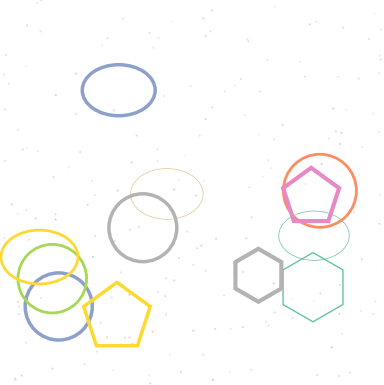[{"shape": "hexagon", "thickness": 1, "radius": 0.45, "center": [0.813, 0.254]}, {"shape": "oval", "thickness": 0.5, "radius": 0.46, "center": [0.816, 0.388]}, {"shape": "circle", "thickness": 2, "radius": 0.47, "center": [0.831, 0.504]}, {"shape": "circle", "thickness": 2.5, "radius": 0.44, "center": [0.153, 0.204]}, {"shape": "oval", "thickness": 2.5, "radius": 0.47, "center": [0.308, 0.766]}, {"shape": "pentagon", "thickness": 3, "radius": 0.38, "center": [0.808, 0.488]}, {"shape": "circle", "thickness": 2, "radius": 0.45, "center": [0.136, 0.276]}, {"shape": "oval", "thickness": 2, "radius": 0.5, "center": [0.102, 0.332]}, {"shape": "pentagon", "thickness": 2.5, "radius": 0.45, "center": [0.304, 0.176]}, {"shape": "oval", "thickness": 0.5, "radius": 0.47, "center": [0.434, 0.496]}, {"shape": "hexagon", "thickness": 3, "radius": 0.34, "center": [0.671, 0.285]}, {"shape": "circle", "thickness": 2.5, "radius": 0.44, "center": [0.371, 0.408]}]